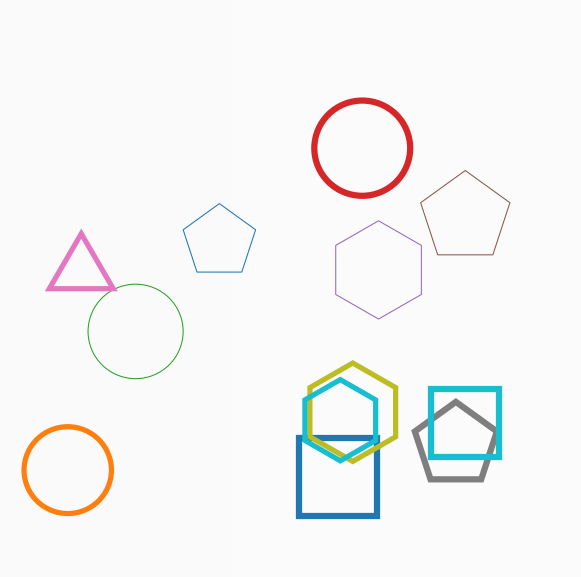[{"shape": "pentagon", "thickness": 0.5, "radius": 0.33, "center": [0.377, 0.581]}, {"shape": "square", "thickness": 3, "radius": 0.34, "center": [0.581, 0.174]}, {"shape": "circle", "thickness": 2.5, "radius": 0.38, "center": [0.117, 0.185]}, {"shape": "circle", "thickness": 0.5, "radius": 0.41, "center": [0.233, 0.425]}, {"shape": "circle", "thickness": 3, "radius": 0.41, "center": [0.623, 0.743]}, {"shape": "hexagon", "thickness": 0.5, "radius": 0.43, "center": [0.651, 0.532]}, {"shape": "pentagon", "thickness": 0.5, "radius": 0.4, "center": [0.8, 0.623]}, {"shape": "triangle", "thickness": 2.5, "radius": 0.32, "center": [0.14, 0.531]}, {"shape": "pentagon", "thickness": 3, "radius": 0.37, "center": [0.784, 0.229]}, {"shape": "hexagon", "thickness": 2.5, "radius": 0.43, "center": [0.607, 0.285]}, {"shape": "hexagon", "thickness": 2.5, "radius": 0.35, "center": [0.585, 0.272]}, {"shape": "square", "thickness": 3, "radius": 0.29, "center": [0.801, 0.266]}]